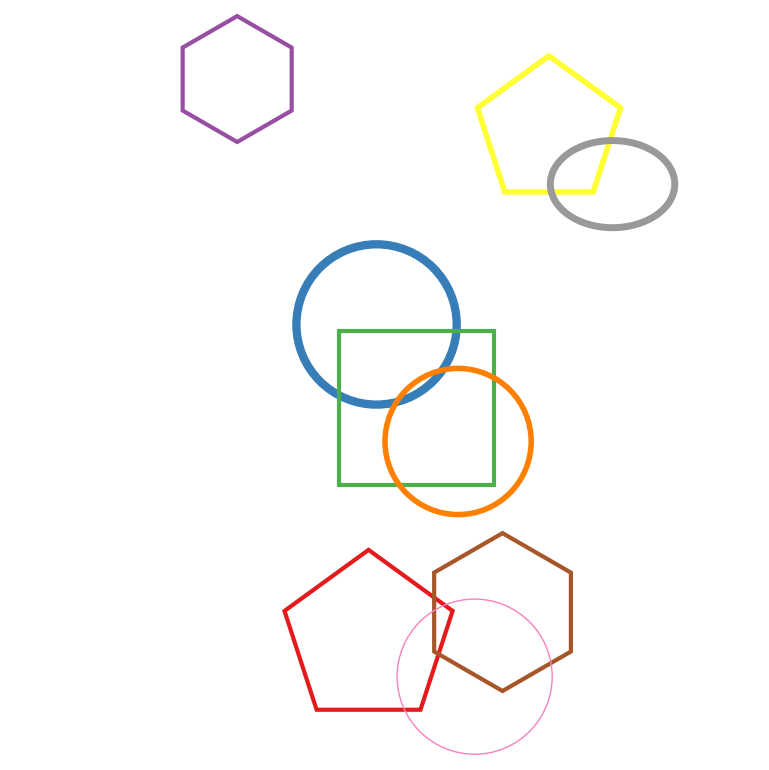[{"shape": "pentagon", "thickness": 1.5, "radius": 0.57, "center": [0.479, 0.171]}, {"shape": "circle", "thickness": 3, "radius": 0.52, "center": [0.489, 0.579]}, {"shape": "square", "thickness": 1.5, "radius": 0.5, "center": [0.541, 0.47]}, {"shape": "hexagon", "thickness": 1.5, "radius": 0.41, "center": [0.308, 0.897]}, {"shape": "circle", "thickness": 2, "radius": 0.47, "center": [0.595, 0.427]}, {"shape": "pentagon", "thickness": 2, "radius": 0.49, "center": [0.713, 0.83]}, {"shape": "hexagon", "thickness": 1.5, "radius": 0.51, "center": [0.653, 0.205]}, {"shape": "circle", "thickness": 0.5, "radius": 0.5, "center": [0.616, 0.121]}, {"shape": "oval", "thickness": 2.5, "radius": 0.4, "center": [0.795, 0.761]}]